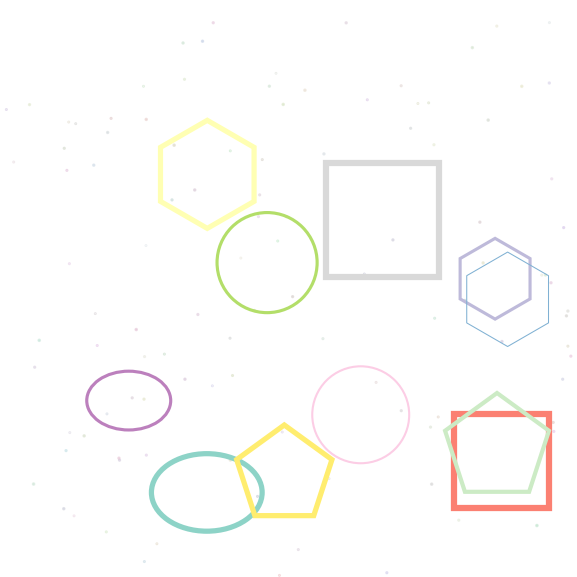[{"shape": "oval", "thickness": 2.5, "radius": 0.48, "center": [0.358, 0.146]}, {"shape": "hexagon", "thickness": 2.5, "radius": 0.47, "center": [0.359, 0.697]}, {"shape": "hexagon", "thickness": 1.5, "radius": 0.35, "center": [0.857, 0.516]}, {"shape": "square", "thickness": 3, "radius": 0.41, "center": [0.868, 0.201]}, {"shape": "hexagon", "thickness": 0.5, "radius": 0.41, "center": [0.879, 0.481]}, {"shape": "circle", "thickness": 1.5, "radius": 0.43, "center": [0.462, 0.544]}, {"shape": "circle", "thickness": 1, "radius": 0.42, "center": [0.625, 0.281]}, {"shape": "square", "thickness": 3, "radius": 0.49, "center": [0.663, 0.618]}, {"shape": "oval", "thickness": 1.5, "radius": 0.36, "center": [0.223, 0.305]}, {"shape": "pentagon", "thickness": 2, "radius": 0.47, "center": [0.861, 0.224]}, {"shape": "pentagon", "thickness": 2.5, "radius": 0.43, "center": [0.492, 0.176]}]